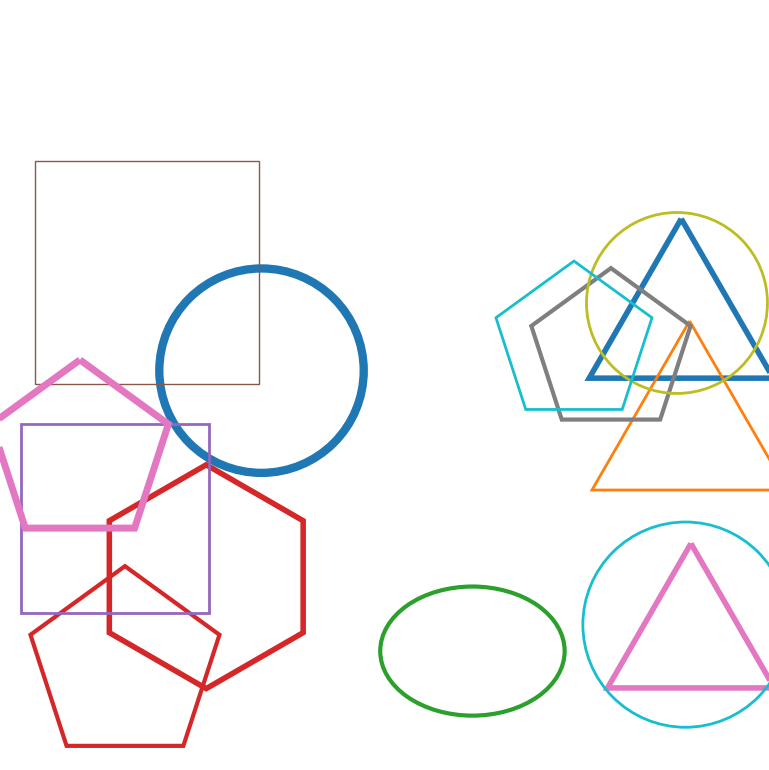[{"shape": "triangle", "thickness": 2, "radius": 0.69, "center": [0.885, 0.578]}, {"shape": "circle", "thickness": 3, "radius": 0.66, "center": [0.34, 0.519]}, {"shape": "triangle", "thickness": 1, "radius": 0.73, "center": [0.896, 0.437]}, {"shape": "oval", "thickness": 1.5, "radius": 0.6, "center": [0.614, 0.154]}, {"shape": "pentagon", "thickness": 1.5, "radius": 0.65, "center": [0.162, 0.136]}, {"shape": "hexagon", "thickness": 2, "radius": 0.73, "center": [0.268, 0.251]}, {"shape": "square", "thickness": 1, "radius": 0.61, "center": [0.149, 0.326]}, {"shape": "square", "thickness": 0.5, "radius": 0.73, "center": [0.191, 0.646]}, {"shape": "pentagon", "thickness": 2.5, "radius": 0.6, "center": [0.104, 0.412]}, {"shape": "triangle", "thickness": 2, "radius": 0.63, "center": [0.897, 0.169]}, {"shape": "pentagon", "thickness": 1.5, "radius": 0.54, "center": [0.793, 0.543]}, {"shape": "circle", "thickness": 1, "radius": 0.59, "center": [0.879, 0.607]}, {"shape": "circle", "thickness": 1, "radius": 0.67, "center": [0.89, 0.189]}, {"shape": "pentagon", "thickness": 1, "radius": 0.53, "center": [0.745, 0.554]}]